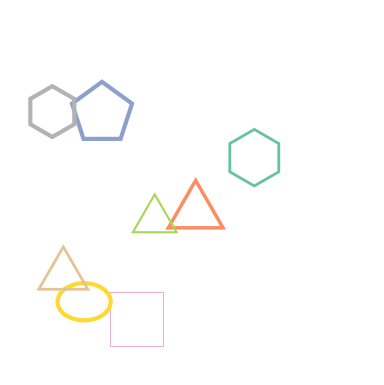[{"shape": "hexagon", "thickness": 2, "radius": 0.37, "center": [0.66, 0.59]}, {"shape": "triangle", "thickness": 2.5, "radius": 0.41, "center": [0.508, 0.449]}, {"shape": "pentagon", "thickness": 3, "radius": 0.41, "center": [0.265, 0.706]}, {"shape": "square", "thickness": 0.5, "radius": 0.35, "center": [0.355, 0.172]}, {"shape": "triangle", "thickness": 1.5, "radius": 0.33, "center": [0.402, 0.43]}, {"shape": "oval", "thickness": 3, "radius": 0.34, "center": [0.218, 0.216]}, {"shape": "triangle", "thickness": 2, "radius": 0.37, "center": [0.164, 0.285]}, {"shape": "hexagon", "thickness": 3, "radius": 0.33, "center": [0.136, 0.71]}]